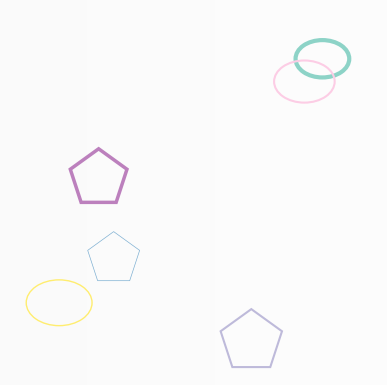[{"shape": "oval", "thickness": 3, "radius": 0.35, "center": [0.832, 0.847]}, {"shape": "pentagon", "thickness": 1.5, "radius": 0.42, "center": [0.649, 0.114]}, {"shape": "pentagon", "thickness": 0.5, "radius": 0.35, "center": [0.293, 0.328]}, {"shape": "oval", "thickness": 1.5, "radius": 0.39, "center": [0.786, 0.788]}, {"shape": "pentagon", "thickness": 2.5, "radius": 0.38, "center": [0.255, 0.537]}, {"shape": "oval", "thickness": 1, "radius": 0.42, "center": [0.153, 0.214]}]